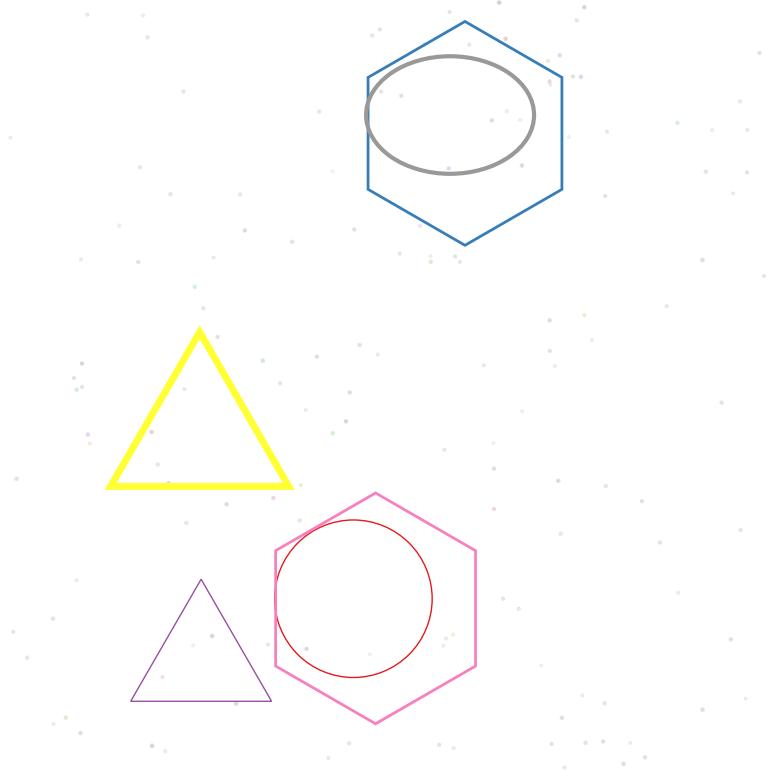[{"shape": "circle", "thickness": 0.5, "radius": 0.51, "center": [0.459, 0.222]}, {"shape": "hexagon", "thickness": 1, "radius": 0.73, "center": [0.604, 0.827]}, {"shape": "triangle", "thickness": 0.5, "radius": 0.53, "center": [0.261, 0.142]}, {"shape": "triangle", "thickness": 2.5, "radius": 0.67, "center": [0.259, 0.435]}, {"shape": "hexagon", "thickness": 1, "radius": 0.75, "center": [0.488, 0.21]}, {"shape": "oval", "thickness": 1.5, "radius": 0.55, "center": [0.585, 0.851]}]